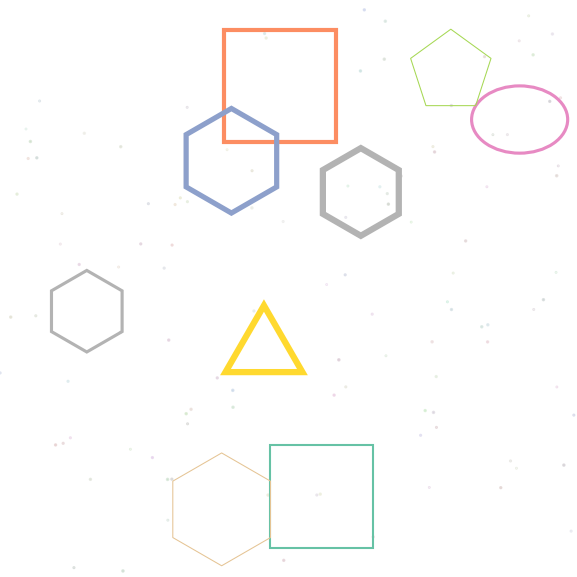[{"shape": "square", "thickness": 1, "radius": 0.45, "center": [0.557, 0.139]}, {"shape": "square", "thickness": 2, "radius": 0.48, "center": [0.485, 0.851]}, {"shape": "hexagon", "thickness": 2.5, "radius": 0.45, "center": [0.401, 0.721]}, {"shape": "oval", "thickness": 1.5, "radius": 0.42, "center": [0.9, 0.792]}, {"shape": "pentagon", "thickness": 0.5, "radius": 0.37, "center": [0.781, 0.875]}, {"shape": "triangle", "thickness": 3, "radius": 0.38, "center": [0.457, 0.393]}, {"shape": "hexagon", "thickness": 0.5, "radius": 0.49, "center": [0.384, 0.117]}, {"shape": "hexagon", "thickness": 3, "radius": 0.38, "center": [0.625, 0.667]}, {"shape": "hexagon", "thickness": 1.5, "radius": 0.35, "center": [0.15, 0.46]}]